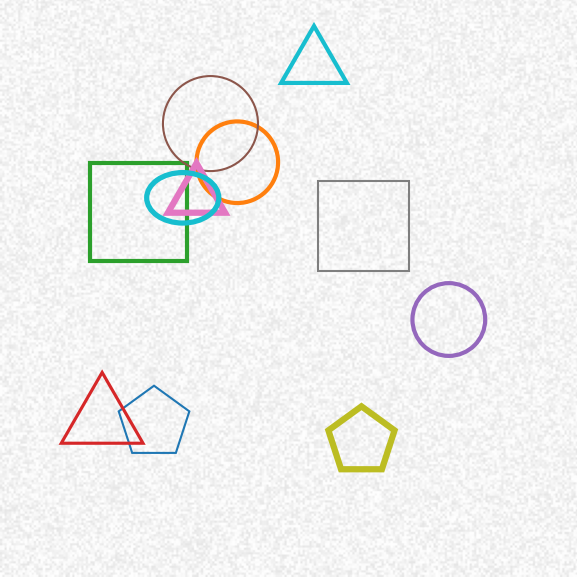[{"shape": "pentagon", "thickness": 1, "radius": 0.32, "center": [0.267, 0.267]}, {"shape": "circle", "thickness": 2, "radius": 0.35, "center": [0.411, 0.718]}, {"shape": "square", "thickness": 2, "radius": 0.42, "center": [0.24, 0.633]}, {"shape": "triangle", "thickness": 1.5, "radius": 0.41, "center": [0.177, 0.273]}, {"shape": "circle", "thickness": 2, "radius": 0.31, "center": [0.777, 0.446]}, {"shape": "circle", "thickness": 1, "radius": 0.41, "center": [0.364, 0.785]}, {"shape": "triangle", "thickness": 3, "radius": 0.29, "center": [0.34, 0.659]}, {"shape": "square", "thickness": 1, "radius": 0.39, "center": [0.63, 0.608]}, {"shape": "pentagon", "thickness": 3, "radius": 0.3, "center": [0.626, 0.235]}, {"shape": "triangle", "thickness": 2, "radius": 0.33, "center": [0.544, 0.888]}, {"shape": "oval", "thickness": 2.5, "radius": 0.31, "center": [0.316, 0.657]}]